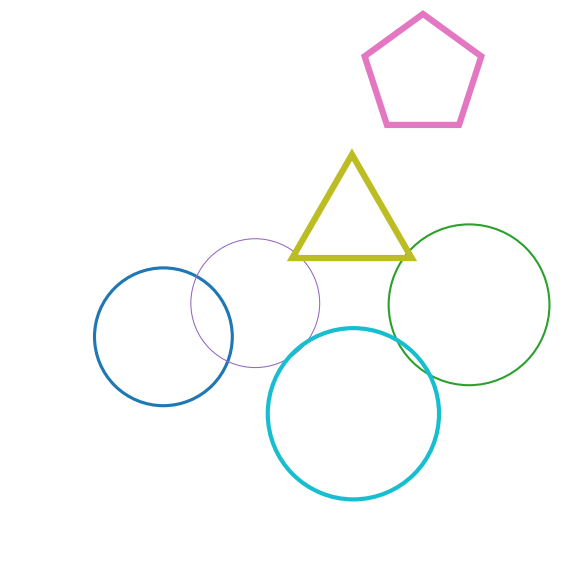[{"shape": "circle", "thickness": 1.5, "radius": 0.6, "center": [0.283, 0.416]}, {"shape": "circle", "thickness": 1, "radius": 0.7, "center": [0.812, 0.471]}, {"shape": "circle", "thickness": 0.5, "radius": 0.56, "center": [0.442, 0.474]}, {"shape": "pentagon", "thickness": 3, "radius": 0.53, "center": [0.732, 0.869]}, {"shape": "triangle", "thickness": 3, "radius": 0.6, "center": [0.609, 0.612]}, {"shape": "circle", "thickness": 2, "radius": 0.74, "center": [0.612, 0.283]}]